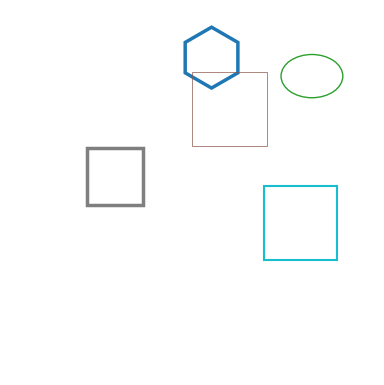[{"shape": "hexagon", "thickness": 2.5, "radius": 0.4, "center": [0.549, 0.85]}, {"shape": "oval", "thickness": 1, "radius": 0.4, "center": [0.81, 0.802]}, {"shape": "square", "thickness": 0.5, "radius": 0.48, "center": [0.596, 0.717]}, {"shape": "square", "thickness": 2.5, "radius": 0.37, "center": [0.299, 0.542]}, {"shape": "square", "thickness": 1.5, "radius": 0.48, "center": [0.781, 0.421]}]